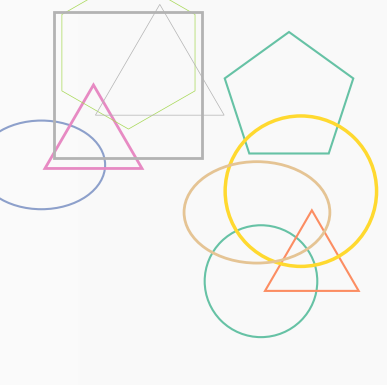[{"shape": "pentagon", "thickness": 1.5, "radius": 0.87, "center": [0.746, 0.742]}, {"shape": "circle", "thickness": 1.5, "radius": 0.73, "center": [0.674, 0.27]}, {"shape": "triangle", "thickness": 1.5, "radius": 0.7, "center": [0.805, 0.314]}, {"shape": "oval", "thickness": 1.5, "radius": 0.82, "center": [0.107, 0.572]}, {"shape": "triangle", "thickness": 2, "radius": 0.72, "center": [0.241, 0.635]}, {"shape": "hexagon", "thickness": 0.5, "radius": 0.99, "center": [0.332, 0.863]}, {"shape": "circle", "thickness": 2.5, "radius": 0.98, "center": [0.776, 0.503]}, {"shape": "oval", "thickness": 2, "radius": 0.94, "center": [0.663, 0.448]}, {"shape": "triangle", "thickness": 0.5, "radius": 0.96, "center": [0.412, 0.797]}, {"shape": "square", "thickness": 2, "radius": 0.95, "center": [0.33, 0.779]}]